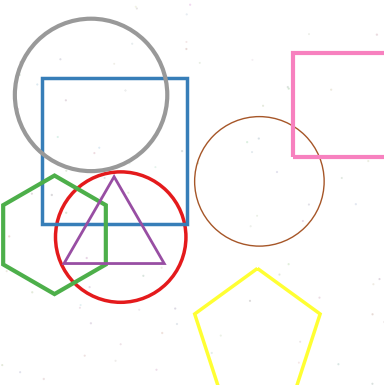[{"shape": "circle", "thickness": 2.5, "radius": 0.85, "center": [0.314, 0.384]}, {"shape": "square", "thickness": 2.5, "radius": 0.95, "center": [0.298, 0.608]}, {"shape": "hexagon", "thickness": 3, "radius": 0.77, "center": [0.142, 0.39]}, {"shape": "triangle", "thickness": 2, "radius": 0.75, "center": [0.296, 0.391]}, {"shape": "pentagon", "thickness": 2.5, "radius": 0.86, "center": [0.669, 0.132]}, {"shape": "circle", "thickness": 1, "radius": 0.84, "center": [0.674, 0.529]}, {"shape": "square", "thickness": 3, "radius": 0.68, "center": [0.896, 0.728]}, {"shape": "circle", "thickness": 3, "radius": 0.99, "center": [0.237, 0.753]}]